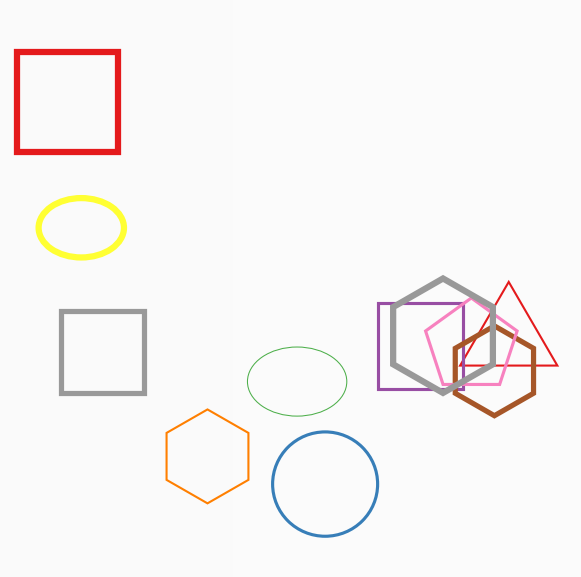[{"shape": "triangle", "thickness": 1, "radius": 0.48, "center": [0.875, 0.414]}, {"shape": "square", "thickness": 3, "radius": 0.43, "center": [0.116, 0.822]}, {"shape": "circle", "thickness": 1.5, "radius": 0.45, "center": [0.559, 0.161]}, {"shape": "oval", "thickness": 0.5, "radius": 0.43, "center": [0.511, 0.338]}, {"shape": "square", "thickness": 1.5, "radius": 0.37, "center": [0.723, 0.4]}, {"shape": "hexagon", "thickness": 1, "radius": 0.41, "center": [0.357, 0.209]}, {"shape": "oval", "thickness": 3, "radius": 0.37, "center": [0.14, 0.605]}, {"shape": "hexagon", "thickness": 2.5, "radius": 0.39, "center": [0.851, 0.357]}, {"shape": "pentagon", "thickness": 1.5, "radius": 0.41, "center": [0.811, 0.4]}, {"shape": "hexagon", "thickness": 3, "radius": 0.5, "center": [0.762, 0.418]}, {"shape": "square", "thickness": 2.5, "radius": 0.35, "center": [0.176, 0.39]}]